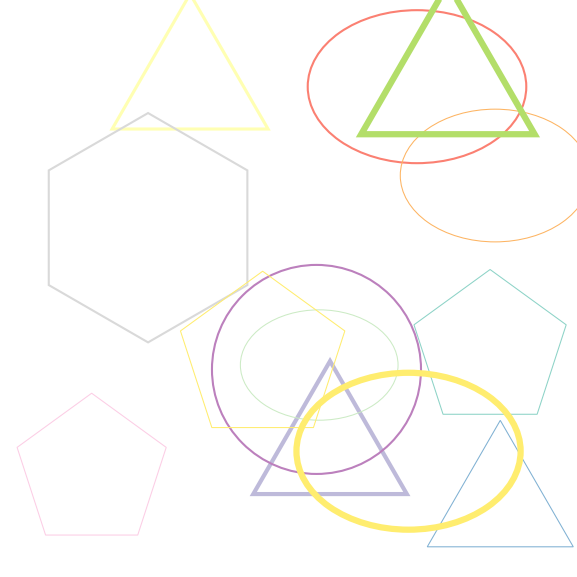[{"shape": "pentagon", "thickness": 0.5, "radius": 0.69, "center": [0.849, 0.394]}, {"shape": "triangle", "thickness": 1.5, "radius": 0.78, "center": [0.329, 0.854]}, {"shape": "triangle", "thickness": 2, "radius": 0.77, "center": [0.572, 0.22]}, {"shape": "oval", "thickness": 1, "radius": 0.95, "center": [0.722, 0.849]}, {"shape": "triangle", "thickness": 0.5, "radius": 0.73, "center": [0.866, 0.125]}, {"shape": "oval", "thickness": 0.5, "radius": 0.82, "center": [0.857, 0.695]}, {"shape": "triangle", "thickness": 3, "radius": 0.87, "center": [0.776, 0.853]}, {"shape": "pentagon", "thickness": 0.5, "radius": 0.68, "center": [0.159, 0.182]}, {"shape": "hexagon", "thickness": 1, "radius": 0.99, "center": [0.256, 0.605]}, {"shape": "circle", "thickness": 1, "radius": 0.9, "center": [0.548, 0.359]}, {"shape": "oval", "thickness": 0.5, "radius": 0.68, "center": [0.553, 0.367]}, {"shape": "oval", "thickness": 3, "radius": 0.97, "center": [0.707, 0.218]}, {"shape": "pentagon", "thickness": 0.5, "radius": 0.75, "center": [0.455, 0.38]}]